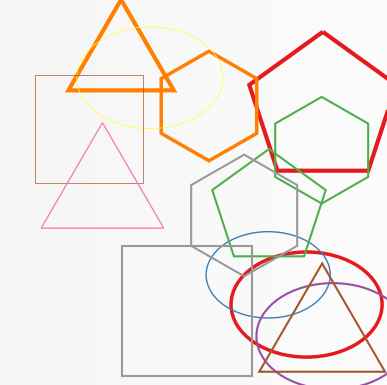[{"shape": "pentagon", "thickness": 3, "radius": 1.0, "center": [0.833, 0.718]}, {"shape": "oval", "thickness": 2.5, "radius": 0.97, "center": [0.791, 0.209]}, {"shape": "oval", "thickness": 1, "radius": 0.8, "center": [0.692, 0.286]}, {"shape": "hexagon", "thickness": 1.5, "radius": 0.69, "center": [0.83, 0.61]}, {"shape": "pentagon", "thickness": 1.5, "radius": 0.77, "center": [0.694, 0.459]}, {"shape": "oval", "thickness": 1.5, "radius": 0.99, "center": [0.859, 0.127]}, {"shape": "hexagon", "thickness": 2.5, "radius": 0.71, "center": [0.539, 0.725]}, {"shape": "triangle", "thickness": 3, "radius": 0.79, "center": [0.312, 0.844]}, {"shape": "oval", "thickness": 0.5, "radius": 0.94, "center": [0.387, 0.798]}, {"shape": "square", "thickness": 0.5, "radius": 0.7, "center": [0.229, 0.665]}, {"shape": "triangle", "thickness": 1.5, "radius": 0.94, "center": [0.831, 0.128]}, {"shape": "triangle", "thickness": 1, "radius": 0.91, "center": [0.264, 0.499]}, {"shape": "hexagon", "thickness": 1.5, "radius": 0.79, "center": [0.63, 0.44]}, {"shape": "square", "thickness": 1.5, "radius": 0.84, "center": [0.483, 0.191]}]